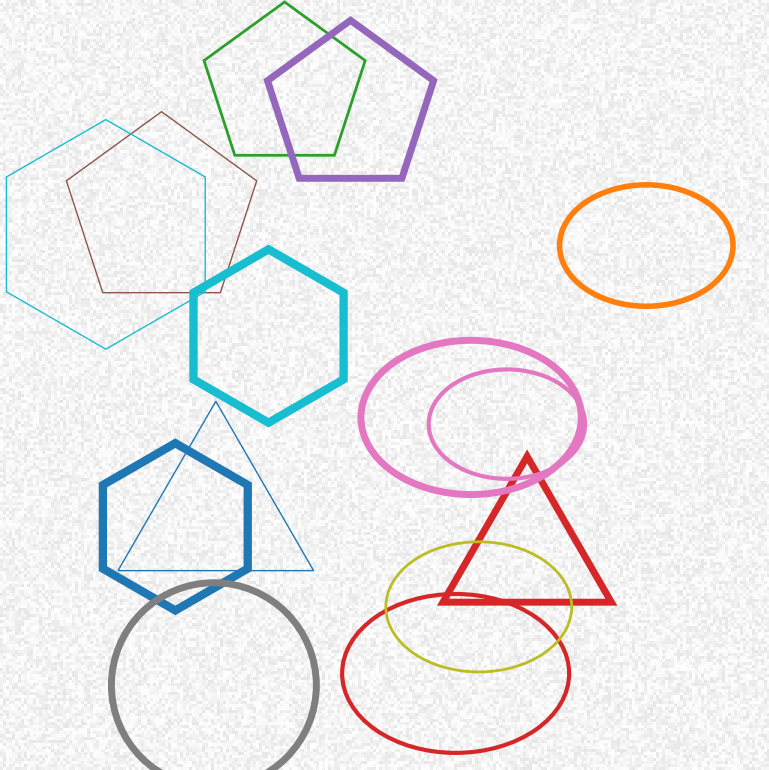[{"shape": "hexagon", "thickness": 3, "radius": 0.54, "center": [0.228, 0.316]}, {"shape": "triangle", "thickness": 0.5, "radius": 0.73, "center": [0.28, 0.332]}, {"shape": "oval", "thickness": 2, "radius": 0.56, "center": [0.839, 0.681]}, {"shape": "pentagon", "thickness": 1, "radius": 0.55, "center": [0.37, 0.887]}, {"shape": "oval", "thickness": 1.5, "radius": 0.74, "center": [0.592, 0.125]}, {"shape": "triangle", "thickness": 2.5, "radius": 0.63, "center": [0.685, 0.281]}, {"shape": "pentagon", "thickness": 2.5, "radius": 0.57, "center": [0.455, 0.86]}, {"shape": "pentagon", "thickness": 0.5, "radius": 0.65, "center": [0.21, 0.725]}, {"shape": "oval", "thickness": 1.5, "radius": 0.51, "center": [0.658, 0.449]}, {"shape": "oval", "thickness": 2.5, "radius": 0.72, "center": [0.612, 0.458]}, {"shape": "circle", "thickness": 2.5, "radius": 0.67, "center": [0.278, 0.11]}, {"shape": "oval", "thickness": 1, "radius": 0.6, "center": [0.622, 0.212]}, {"shape": "hexagon", "thickness": 0.5, "radius": 0.75, "center": [0.137, 0.696]}, {"shape": "hexagon", "thickness": 3, "radius": 0.56, "center": [0.349, 0.564]}]